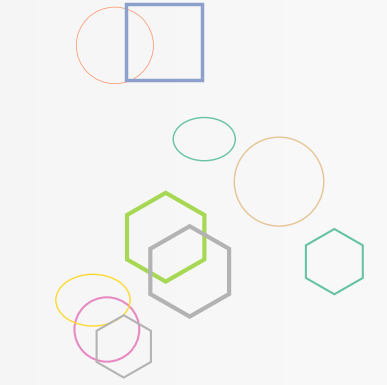[{"shape": "oval", "thickness": 1, "radius": 0.4, "center": [0.527, 0.639]}, {"shape": "hexagon", "thickness": 1.5, "radius": 0.42, "center": [0.863, 0.32]}, {"shape": "circle", "thickness": 0.5, "radius": 0.5, "center": [0.296, 0.882]}, {"shape": "square", "thickness": 2.5, "radius": 0.49, "center": [0.424, 0.892]}, {"shape": "circle", "thickness": 1.5, "radius": 0.42, "center": [0.276, 0.144]}, {"shape": "hexagon", "thickness": 3, "radius": 0.58, "center": [0.428, 0.384]}, {"shape": "oval", "thickness": 1, "radius": 0.48, "center": [0.24, 0.22]}, {"shape": "circle", "thickness": 1, "radius": 0.58, "center": [0.72, 0.528]}, {"shape": "hexagon", "thickness": 1.5, "radius": 0.4, "center": [0.319, 0.1]}, {"shape": "hexagon", "thickness": 3, "radius": 0.59, "center": [0.49, 0.295]}]